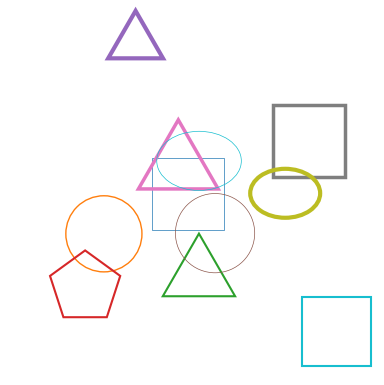[{"shape": "square", "thickness": 0.5, "radius": 0.47, "center": [0.488, 0.496]}, {"shape": "circle", "thickness": 1, "radius": 0.49, "center": [0.27, 0.393]}, {"shape": "triangle", "thickness": 1.5, "radius": 0.54, "center": [0.517, 0.285]}, {"shape": "pentagon", "thickness": 1.5, "radius": 0.48, "center": [0.221, 0.254]}, {"shape": "triangle", "thickness": 3, "radius": 0.41, "center": [0.352, 0.89]}, {"shape": "circle", "thickness": 0.5, "radius": 0.51, "center": [0.559, 0.394]}, {"shape": "triangle", "thickness": 2.5, "radius": 0.6, "center": [0.463, 0.569]}, {"shape": "square", "thickness": 2.5, "radius": 0.47, "center": [0.802, 0.633]}, {"shape": "oval", "thickness": 3, "radius": 0.45, "center": [0.741, 0.498]}, {"shape": "oval", "thickness": 0.5, "radius": 0.55, "center": [0.517, 0.582]}, {"shape": "square", "thickness": 1.5, "radius": 0.45, "center": [0.873, 0.14]}]